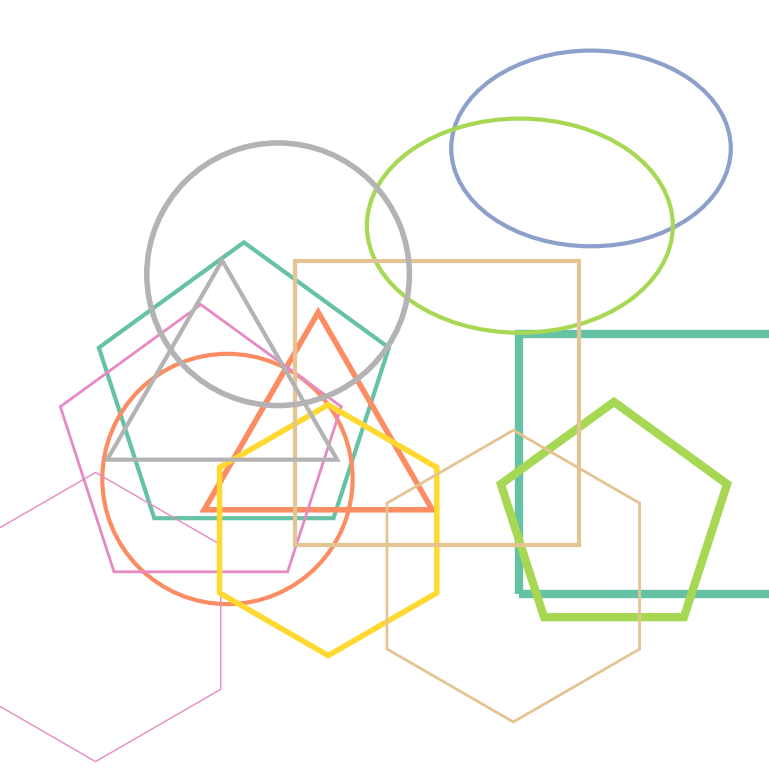[{"shape": "pentagon", "thickness": 1.5, "radius": 0.99, "center": [0.317, 0.487]}, {"shape": "square", "thickness": 3, "radius": 0.85, "center": [0.844, 0.397]}, {"shape": "circle", "thickness": 1.5, "radius": 0.81, "center": [0.295, 0.378]}, {"shape": "triangle", "thickness": 2, "radius": 0.86, "center": [0.413, 0.423]}, {"shape": "oval", "thickness": 1.5, "radius": 0.91, "center": [0.768, 0.807]}, {"shape": "pentagon", "thickness": 1, "radius": 0.96, "center": [0.261, 0.413]}, {"shape": "hexagon", "thickness": 0.5, "radius": 0.94, "center": [0.124, 0.199]}, {"shape": "oval", "thickness": 1.5, "radius": 0.99, "center": [0.675, 0.707]}, {"shape": "pentagon", "thickness": 3, "radius": 0.77, "center": [0.797, 0.324]}, {"shape": "hexagon", "thickness": 2, "radius": 0.81, "center": [0.426, 0.311]}, {"shape": "hexagon", "thickness": 1, "radius": 0.95, "center": [0.667, 0.252]}, {"shape": "square", "thickness": 1.5, "radius": 0.92, "center": [0.568, 0.477]}, {"shape": "triangle", "thickness": 1.5, "radius": 0.86, "center": [0.289, 0.489]}, {"shape": "circle", "thickness": 2, "radius": 0.85, "center": [0.361, 0.644]}]